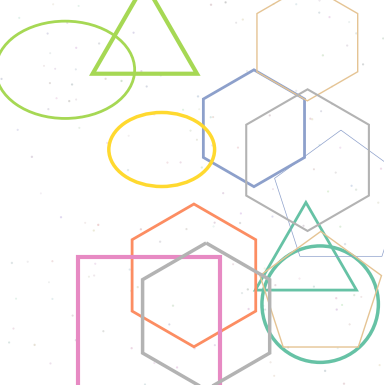[{"shape": "triangle", "thickness": 2, "radius": 0.76, "center": [0.795, 0.322]}, {"shape": "circle", "thickness": 2.5, "radius": 0.76, "center": [0.832, 0.21]}, {"shape": "hexagon", "thickness": 2, "radius": 0.93, "center": [0.504, 0.285]}, {"shape": "hexagon", "thickness": 2, "radius": 0.76, "center": [0.66, 0.667]}, {"shape": "pentagon", "thickness": 0.5, "radius": 0.91, "center": [0.886, 0.481]}, {"shape": "square", "thickness": 3, "radius": 0.92, "center": [0.387, 0.148]}, {"shape": "oval", "thickness": 2, "radius": 0.9, "center": [0.169, 0.819]}, {"shape": "triangle", "thickness": 3, "radius": 0.78, "center": [0.376, 0.887]}, {"shape": "oval", "thickness": 2.5, "radius": 0.69, "center": [0.42, 0.612]}, {"shape": "hexagon", "thickness": 1, "radius": 0.76, "center": [0.798, 0.889]}, {"shape": "pentagon", "thickness": 1, "radius": 0.83, "center": [0.833, 0.233]}, {"shape": "hexagon", "thickness": 1.5, "radius": 0.92, "center": [0.799, 0.584]}, {"shape": "hexagon", "thickness": 2.5, "radius": 0.95, "center": [0.535, 0.178]}]